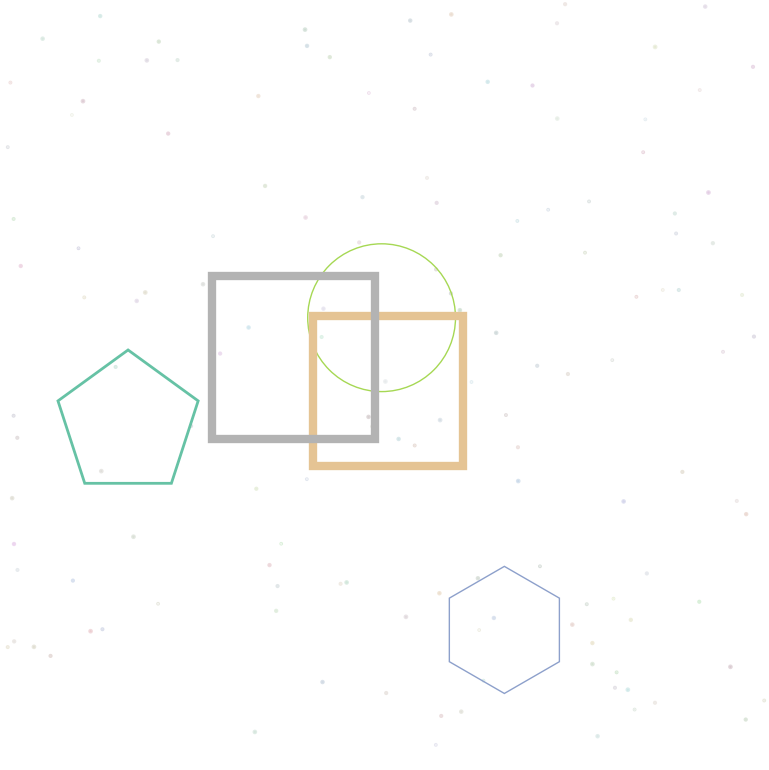[{"shape": "pentagon", "thickness": 1, "radius": 0.48, "center": [0.166, 0.45]}, {"shape": "hexagon", "thickness": 0.5, "radius": 0.41, "center": [0.655, 0.182]}, {"shape": "circle", "thickness": 0.5, "radius": 0.48, "center": [0.496, 0.587]}, {"shape": "square", "thickness": 3, "radius": 0.49, "center": [0.504, 0.492]}, {"shape": "square", "thickness": 3, "radius": 0.53, "center": [0.382, 0.536]}]